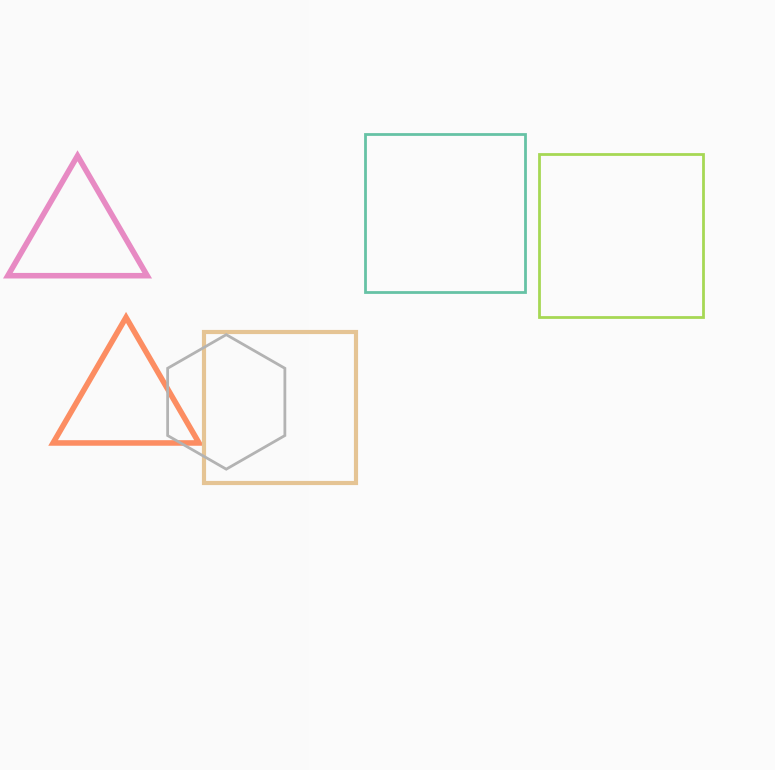[{"shape": "square", "thickness": 1, "radius": 0.52, "center": [0.574, 0.723]}, {"shape": "triangle", "thickness": 2, "radius": 0.54, "center": [0.163, 0.479]}, {"shape": "triangle", "thickness": 2, "radius": 0.52, "center": [0.1, 0.694]}, {"shape": "square", "thickness": 1, "radius": 0.53, "center": [0.802, 0.694]}, {"shape": "square", "thickness": 1.5, "radius": 0.49, "center": [0.361, 0.471]}, {"shape": "hexagon", "thickness": 1, "radius": 0.44, "center": [0.292, 0.478]}]